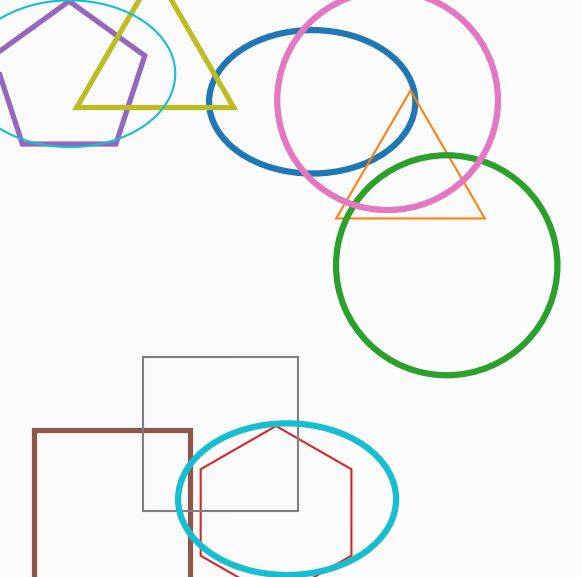[{"shape": "oval", "thickness": 3, "radius": 0.89, "center": [0.537, 0.823]}, {"shape": "triangle", "thickness": 1, "radius": 0.74, "center": [0.706, 0.695]}, {"shape": "circle", "thickness": 3, "radius": 0.95, "center": [0.769, 0.54]}, {"shape": "hexagon", "thickness": 1, "radius": 0.75, "center": [0.475, 0.112]}, {"shape": "pentagon", "thickness": 2.5, "radius": 0.68, "center": [0.119, 0.86]}, {"shape": "square", "thickness": 2.5, "radius": 0.67, "center": [0.193, 0.12]}, {"shape": "circle", "thickness": 3, "radius": 0.95, "center": [0.667, 0.825]}, {"shape": "square", "thickness": 1, "radius": 0.67, "center": [0.379, 0.247]}, {"shape": "triangle", "thickness": 2.5, "radius": 0.78, "center": [0.267, 0.891]}, {"shape": "oval", "thickness": 1, "radius": 0.91, "center": [0.12, 0.871]}, {"shape": "oval", "thickness": 3, "radius": 0.94, "center": [0.494, 0.135]}]